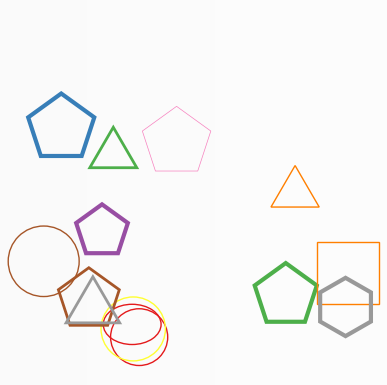[{"shape": "circle", "thickness": 1, "radius": 0.37, "center": [0.359, 0.124]}, {"shape": "oval", "thickness": 1, "radius": 0.37, "center": [0.341, 0.157]}, {"shape": "pentagon", "thickness": 3, "radius": 0.45, "center": [0.158, 0.667]}, {"shape": "pentagon", "thickness": 3, "radius": 0.42, "center": [0.737, 0.232]}, {"shape": "triangle", "thickness": 2, "radius": 0.35, "center": [0.292, 0.599]}, {"shape": "pentagon", "thickness": 3, "radius": 0.35, "center": [0.263, 0.399]}, {"shape": "triangle", "thickness": 1, "radius": 0.36, "center": [0.762, 0.498]}, {"shape": "square", "thickness": 1, "radius": 0.4, "center": [0.898, 0.291]}, {"shape": "circle", "thickness": 1, "radius": 0.42, "center": [0.344, 0.146]}, {"shape": "pentagon", "thickness": 2, "radius": 0.41, "center": [0.229, 0.222]}, {"shape": "circle", "thickness": 1, "radius": 0.46, "center": [0.113, 0.321]}, {"shape": "pentagon", "thickness": 0.5, "radius": 0.46, "center": [0.456, 0.631]}, {"shape": "hexagon", "thickness": 3, "radius": 0.38, "center": [0.892, 0.203]}, {"shape": "triangle", "thickness": 2, "radius": 0.4, "center": [0.24, 0.201]}]